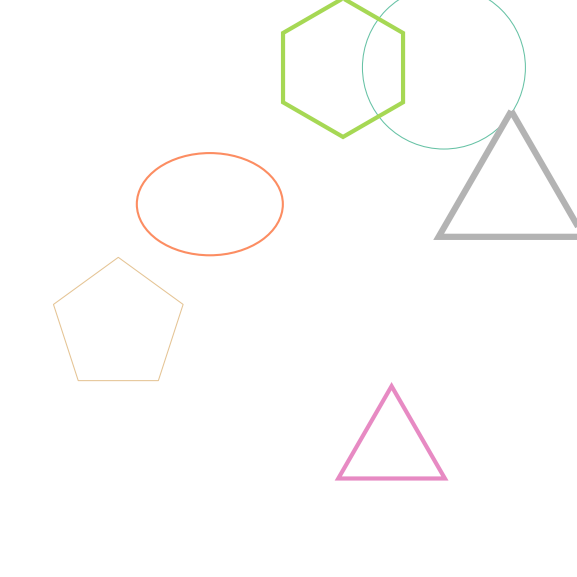[{"shape": "circle", "thickness": 0.5, "radius": 0.71, "center": [0.769, 0.882]}, {"shape": "oval", "thickness": 1, "radius": 0.63, "center": [0.363, 0.646]}, {"shape": "triangle", "thickness": 2, "radius": 0.53, "center": [0.678, 0.224]}, {"shape": "hexagon", "thickness": 2, "radius": 0.6, "center": [0.594, 0.882]}, {"shape": "pentagon", "thickness": 0.5, "radius": 0.59, "center": [0.205, 0.436]}, {"shape": "triangle", "thickness": 3, "radius": 0.73, "center": [0.885, 0.662]}]